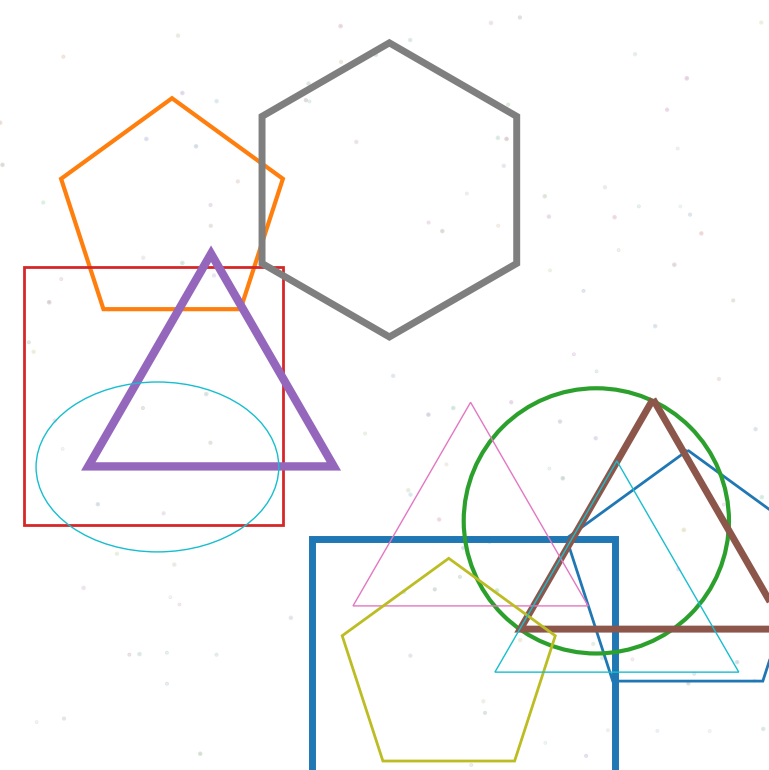[{"shape": "pentagon", "thickness": 1, "radius": 0.83, "center": [0.893, 0.25]}, {"shape": "square", "thickness": 2.5, "radius": 0.98, "center": [0.602, 0.104]}, {"shape": "pentagon", "thickness": 1.5, "radius": 0.76, "center": [0.223, 0.721]}, {"shape": "circle", "thickness": 1.5, "radius": 0.86, "center": [0.774, 0.324]}, {"shape": "square", "thickness": 1, "radius": 0.84, "center": [0.199, 0.485]}, {"shape": "triangle", "thickness": 3, "radius": 0.92, "center": [0.274, 0.486]}, {"shape": "triangle", "thickness": 2.5, "radius": 1.0, "center": [0.848, 0.283]}, {"shape": "triangle", "thickness": 0.5, "radius": 0.88, "center": [0.611, 0.301]}, {"shape": "hexagon", "thickness": 2.5, "radius": 0.95, "center": [0.506, 0.753]}, {"shape": "pentagon", "thickness": 1, "radius": 0.73, "center": [0.583, 0.129]}, {"shape": "oval", "thickness": 0.5, "radius": 0.79, "center": [0.204, 0.394]}, {"shape": "triangle", "thickness": 0.5, "radius": 0.91, "center": [0.801, 0.219]}]